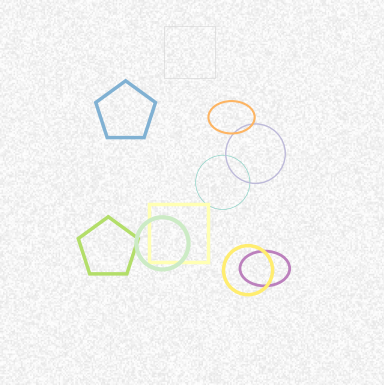[{"shape": "circle", "thickness": 0.5, "radius": 0.35, "center": [0.579, 0.526]}, {"shape": "square", "thickness": 2.5, "radius": 0.38, "center": [0.463, 0.395]}, {"shape": "circle", "thickness": 1, "radius": 0.39, "center": [0.664, 0.601]}, {"shape": "pentagon", "thickness": 2.5, "radius": 0.41, "center": [0.326, 0.709]}, {"shape": "oval", "thickness": 1.5, "radius": 0.3, "center": [0.601, 0.695]}, {"shape": "pentagon", "thickness": 2.5, "radius": 0.41, "center": [0.281, 0.355]}, {"shape": "square", "thickness": 0.5, "radius": 0.34, "center": [0.493, 0.865]}, {"shape": "oval", "thickness": 2, "radius": 0.32, "center": [0.688, 0.303]}, {"shape": "circle", "thickness": 3, "radius": 0.34, "center": [0.422, 0.368]}, {"shape": "circle", "thickness": 2.5, "radius": 0.32, "center": [0.644, 0.298]}]